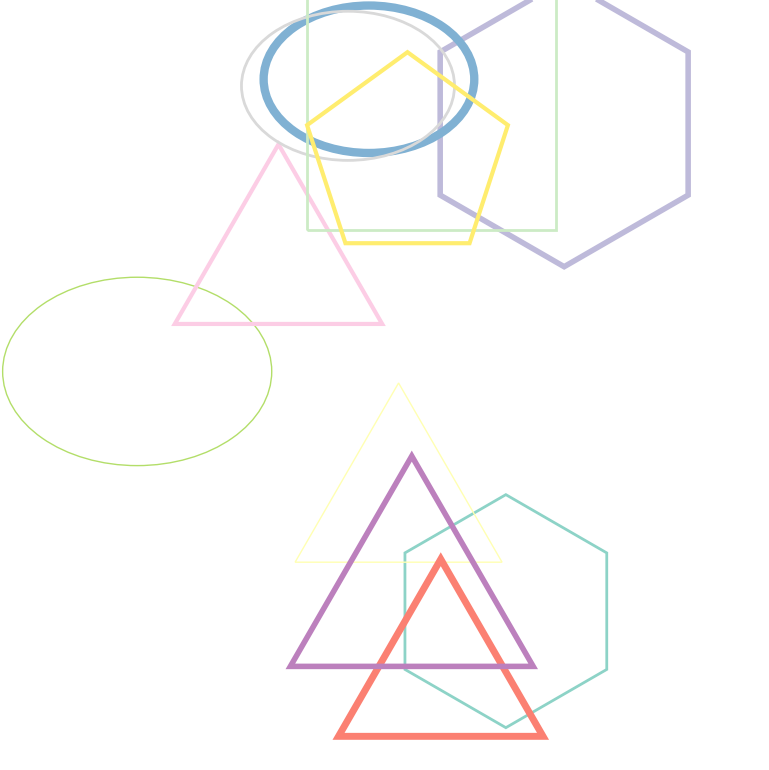[{"shape": "hexagon", "thickness": 1, "radius": 0.76, "center": [0.657, 0.206]}, {"shape": "triangle", "thickness": 0.5, "radius": 0.78, "center": [0.518, 0.347]}, {"shape": "hexagon", "thickness": 2, "radius": 0.93, "center": [0.733, 0.84]}, {"shape": "triangle", "thickness": 2.5, "radius": 0.77, "center": [0.572, 0.12]}, {"shape": "oval", "thickness": 3, "radius": 0.68, "center": [0.479, 0.897]}, {"shape": "oval", "thickness": 0.5, "radius": 0.87, "center": [0.178, 0.518]}, {"shape": "triangle", "thickness": 1.5, "radius": 0.78, "center": [0.362, 0.657]}, {"shape": "oval", "thickness": 1, "radius": 0.69, "center": [0.452, 0.889]}, {"shape": "triangle", "thickness": 2, "radius": 0.91, "center": [0.535, 0.226]}, {"shape": "square", "thickness": 1, "radius": 0.81, "center": [0.56, 0.864]}, {"shape": "pentagon", "thickness": 1.5, "radius": 0.69, "center": [0.529, 0.795]}]